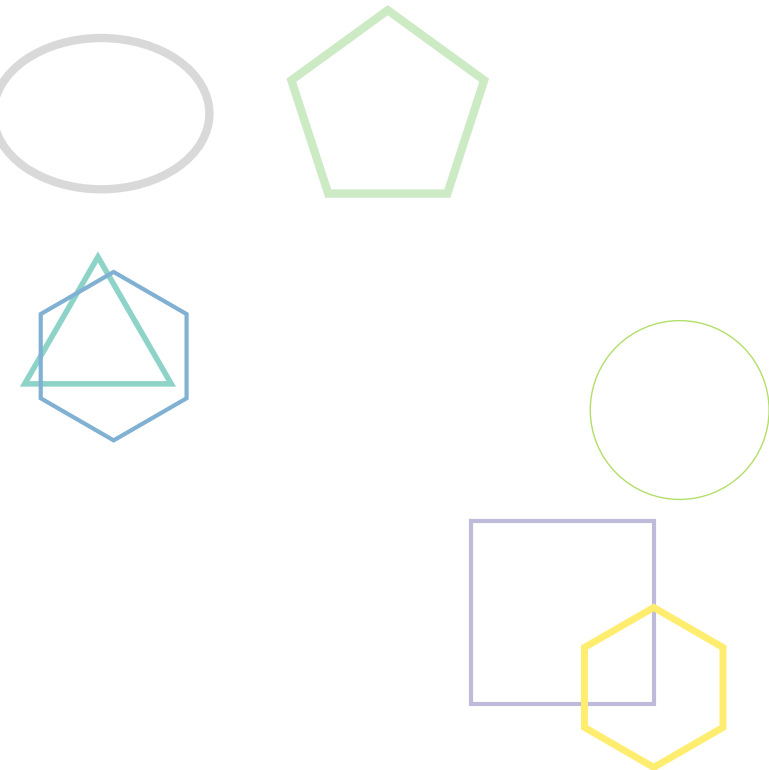[{"shape": "triangle", "thickness": 2, "radius": 0.55, "center": [0.127, 0.556]}, {"shape": "square", "thickness": 1.5, "radius": 0.59, "center": [0.731, 0.204]}, {"shape": "hexagon", "thickness": 1.5, "radius": 0.55, "center": [0.148, 0.537]}, {"shape": "circle", "thickness": 0.5, "radius": 0.58, "center": [0.883, 0.467]}, {"shape": "oval", "thickness": 3, "radius": 0.7, "center": [0.132, 0.852]}, {"shape": "pentagon", "thickness": 3, "radius": 0.66, "center": [0.504, 0.855]}, {"shape": "hexagon", "thickness": 2.5, "radius": 0.52, "center": [0.849, 0.107]}]